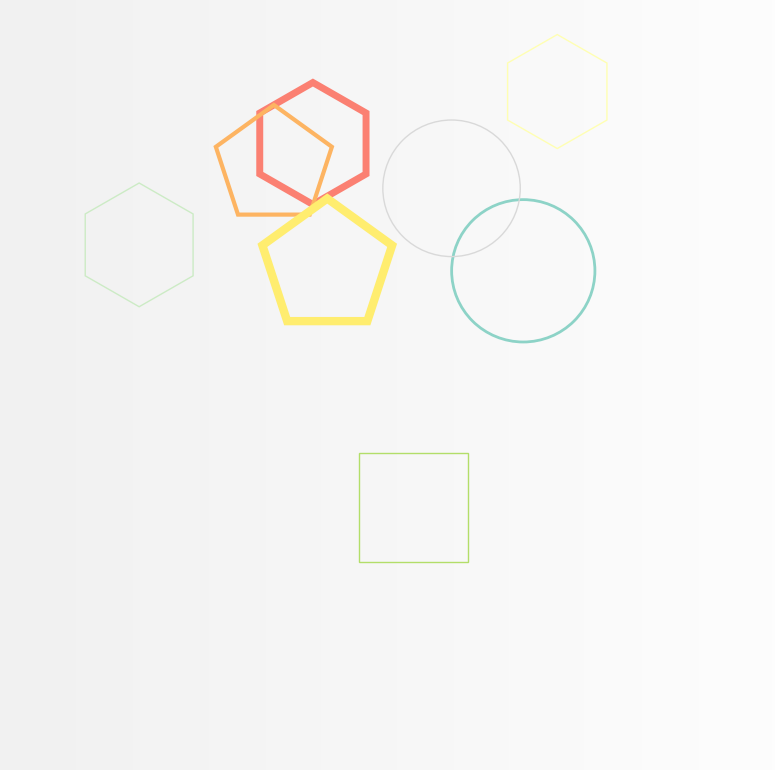[{"shape": "circle", "thickness": 1, "radius": 0.46, "center": [0.675, 0.648]}, {"shape": "hexagon", "thickness": 0.5, "radius": 0.37, "center": [0.719, 0.881]}, {"shape": "hexagon", "thickness": 2.5, "radius": 0.4, "center": [0.404, 0.814]}, {"shape": "pentagon", "thickness": 1.5, "radius": 0.39, "center": [0.353, 0.785]}, {"shape": "square", "thickness": 0.5, "radius": 0.35, "center": [0.533, 0.341]}, {"shape": "circle", "thickness": 0.5, "radius": 0.44, "center": [0.583, 0.755]}, {"shape": "hexagon", "thickness": 0.5, "radius": 0.4, "center": [0.18, 0.682]}, {"shape": "pentagon", "thickness": 3, "radius": 0.44, "center": [0.422, 0.654]}]